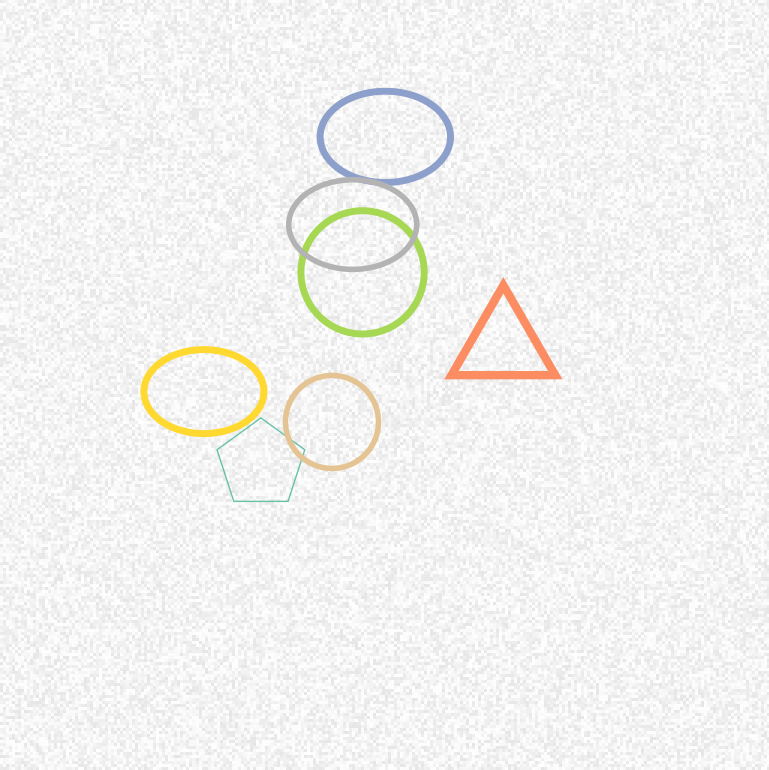[{"shape": "pentagon", "thickness": 0.5, "radius": 0.3, "center": [0.339, 0.397]}, {"shape": "triangle", "thickness": 3, "radius": 0.39, "center": [0.654, 0.552]}, {"shape": "oval", "thickness": 2.5, "radius": 0.42, "center": [0.5, 0.822]}, {"shape": "circle", "thickness": 2.5, "radius": 0.4, "center": [0.471, 0.646]}, {"shape": "oval", "thickness": 2.5, "radius": 0.39, "center": [0.265, 0.491]}, {"shape": "circle", "thickness": 2, "radius": 0.3, "center": [0.431, 0.452]}, {"shape": "oval", "thickness": 2, "radius": 0.42, "center": [0.458, 0.708]}]